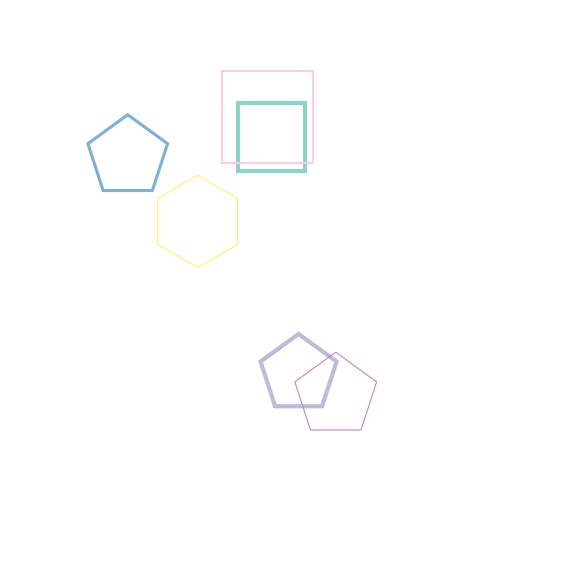[{"shape": "square", "thickness": 2, "radius": 0.29, "center": [0.471, 0.762]}, {"shape": "pentagon", "thickness": 2, "radius": 0.35, "center": [0.517, 0.352]}, {"shape": "pentagon", "thickness": 1.5, "radius": 0.36, "center": [0.221, 0.728]}, {"shape": "square", "thickness": 1, "radius": 0.4, "center": [0.463, 0.797]}, {"shape": "pentagon", "thickness": 0.5, "radius": 0.37, "center": [0.581, 0.315]}, {"shape": "hexagon", "thickness": 0.5, "radius": 0.4, "center": [0.342, 0.616]}]